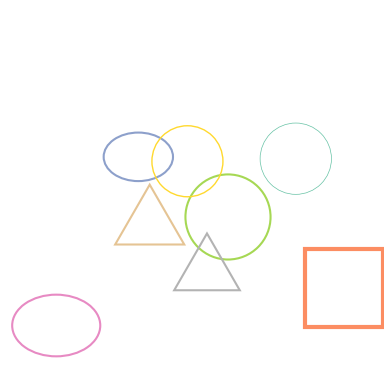[{"shape": "circle", "thickness": 0.5, "radius": 0.46, "center": [0.768, 0.588]}, {"shape": "square", "thickness": 3, "radius": 0.51, "center": [0.893, 0.252]}, {"shape": "oval", "thickness": 1.5, "radius": 0.45, "center": [0.359, 0.593]}, {"shape": "oval", "thickness": 1.5, "radius": 0.57, "center": [0.146, 0.155]}, {"shape": "circle", "thickness": 1.5, "radius": 0.55, "center": [0.592, 0.436]}, {"shape": "circle", "thickness": 1, "radius": 0.46, "center": [0.487, 0.581]}, {"shape": "triangle", "thickness": 1.5, "radius": 0.52, "center": [0.389, 0.417]}, {"shape": "triangle", "thickness": 1.5, "radius": 0.49, "center": [0.538, 0.295]}]